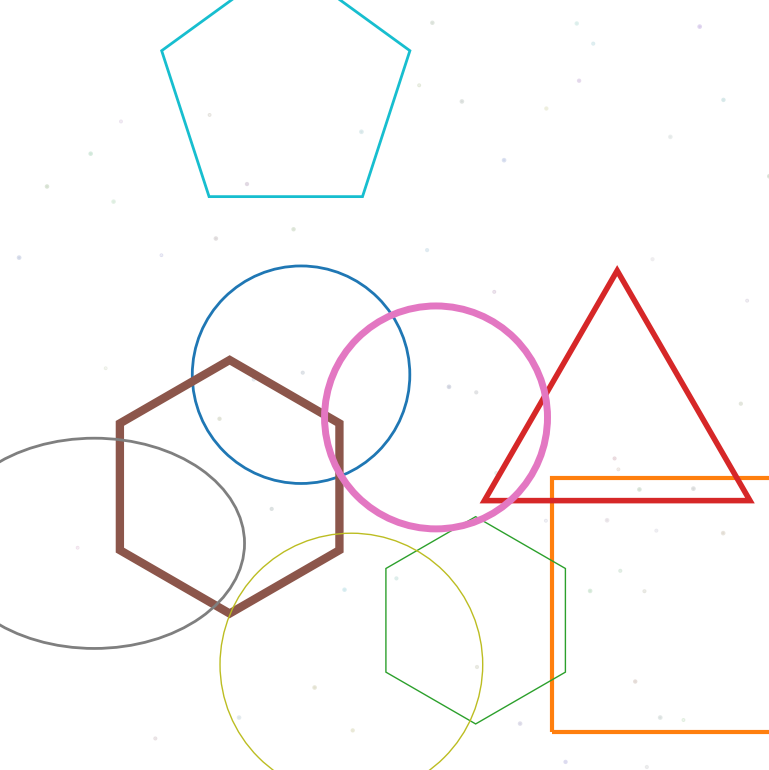[{"shape": "circle", "thickness": 1, "radius": 0.71, "center": [0.391, 0.513]}, {"shape": "square", "thickness": 1.5, "radius": 0.83, "center": [0.882, 0.215]}, {"shape": "hexagon", "thickness": 0.5, "radius": 0.67, "center": [0.618, 0.194]}, {"shape": "triangle", "thickness": 2, "radius": 1.0, "center": [0.802, 0.449]}, {"shape": "hexagon", "thickness": 3, "radius": 0.82, "center": [0.298, 0.368]}, {"shape": "circle", "thickness": 2.5, "radius": 0.72, "center": [0.566, 0.458]}, {"shape": "oval", "thickness": 1, "radius": 0.98, "center": [0.123, 0.294]}, {"shape": "circle", "thickness": 0.5, "radius": 0.85, "center": [0.456, 0.137]}, {"shape": "pentagon", "thickness": 1, "radius": 0.85, "center": [0.371, 0.882]}]